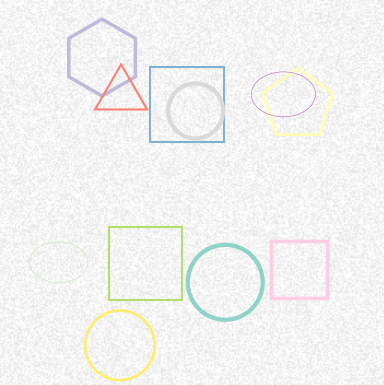[{"shape": "circle", "thickness": 3, "radius": 0.49, "center": [0.585, 0.267]}, {"shape": "pentagon", "thickness": 2, "radius": 0.48, "center": [0.774, 0.727]}, {"shape": "hexagon", "thickness": 2.5, "radius": 0.5, "center": [0.265, 0.85]}, {"shape": "triangle", "thickness": 1.5, "radius": 0.39, "center": [0.315, 0.755]}, {"shape": "square", "thickness": 1.5, "radius": 0.48, "center": [0.487, 0.728]}, {"shape": "square", "thickness": 1.5, "radius": 0.47, "center": [0.377, 0.316]}, {"shape": "square", "thickness": 2.5, "radius": 0.37, "center": [0.776, 0.301]}, {"shape": "circle", "thickness": 3, "radius": 0.36, "center": [0.508, 0.712]}, {"shape": "oval", "thickness": 0.5, "radius": 0.42, "center": [0.736, 0.755]}, {"shape": "oval", "thickness": 0.5, "radius": 0.38, "center": [0.152, 0.318]}, {"shape": "circle", "thickness": 2, "radius": 0.45, "center": [0.312, 0.103]}]